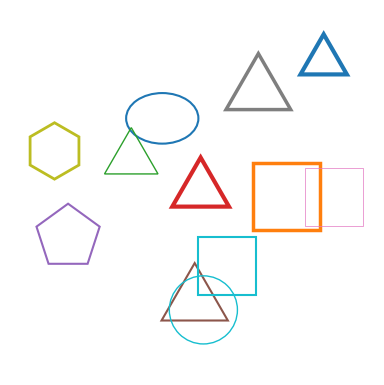[{"shape": "triangle", "thickness": 3, "radius": 0.35, "center": [0.841, 0.841]}, {"shape": "oval", "thickness": 1.5, "radius": 0.47, "center": [0.421, 0.693]}, {"shape": "square", "thickness": 2.5, "radius": 0.43, "center": [0.745, 0.488]}, {"shape": "triangle", "thickness": 1, "radius": 0.4, "center": [0.341, 0.588]}, {"shape": "triangle", "thickness": 3, "radius": 0.43, "center": [0.521, 0.506]}, {"shape": "pentagon", "thickness": 1.5, "radius": 0.43, "center": [0.177, 0.385]}, {"shape": "triangle", "thickness": 1.5, "radius": 0.5, "center": [0.506, 0.217]}, {"shape": "square", "thickness": 0.5, "radius": 0.38, "center": [0.868, 0.489]}, {"shape": "triangle", "thickness": 2.5, "radius": 0.48, "center": [0.671, 0.764]}, {"shape": "hexagon", "thickness": 2, "radius": 0.37, "center": [0.142, 0.608]}, {"shape": "circle", "thickness": 1, "radius": 0.44, "center": [0.528, 0.195]}, {"shape": "square", "thickness": 1.5, "radius": 0.37, "center": [0.589, 0.308]}]